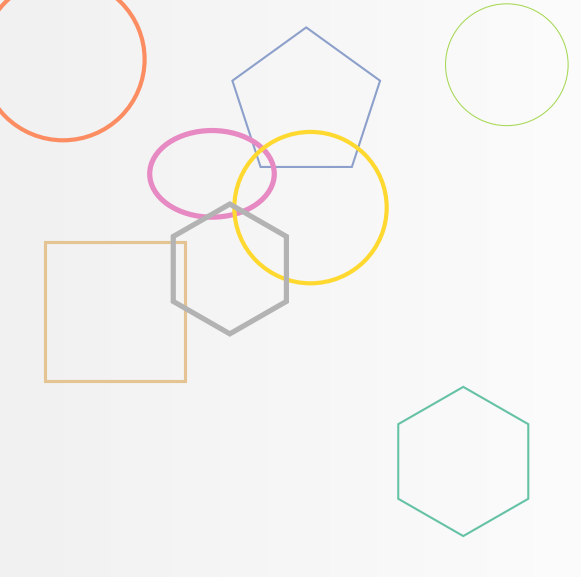[{"shape": "hexagon", "thickness": 1, "radius": 0.65, "center": [0.797, 0.2]}, {"shape": "circle", "thickness": 2, "radius": 0.7, "center": [0.109, 0.896]}, {"shape": "pentagon", "thickness": 1, "radius": 0.67, "center": [0.527, 0.818]}, {"shape": "oval", "thickness": 2.5, "radius": 0.54, "center": [0.365, 0.698]}, {"shape": "circle", "thickness": 0.5, "radius": 0.53, "center": [0.872, 0.887]}, {"shape": "circle", "thickness": 2, "radius": 0.66, "center": [0.534, 0.64]}, {"shape": "square", "thickness": 1.5, "radius": 0.61, "center": [0.198, 0.46]}, {"shape": "hexagon", "thickness": 2.5, "radius": 0.56, "center": [0.395, 0.533]}]